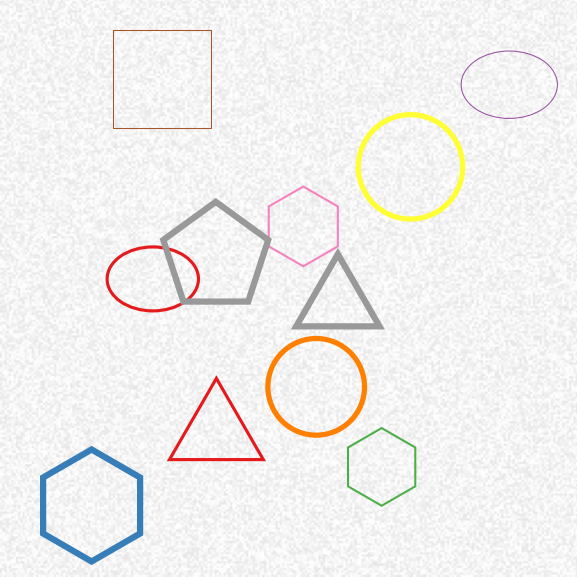[{"shape": "oval", "thickness": 1.5, "radius": 0.4, "center": [0.265, 0.516]}, {"shape": "triangle", "thickness": 1.5, "radius": 0.47, "center": [0.375, 0.25]}, {"shape": "hexagon", "thickness": 3, "radius": 0.48, "center": [0.159, 0.124]}, {"shape": "hexagon", "thickness": 1, "radius": 0.34, "center": [0.661, 0.191]}, {"shape": "oval", "thickness": 0.5, "radius": 0.42, "center": [0.882, 0.852]}, {"shape": "circle", "thickness": 2.5, "radius": 0.42, "center": [0.548, 0.329]}, {"shape": "circle", "thickness": 2.5, "radius": 0.45, "center": [0.711, 0.71]}, {"shape": "square", "thickness": 0.5, "radius": 0.42, "center": [0.28, 0.863]}, {"shape": "hexagon", "thickness": 1, "radius": 0.35, "center": [0.525, 0.607]}, {"shape": "triangle", "thickness": 3, "radius": 0.42, "center": [0.585, 0.476]}, {"shape": "pentagon", "thickness": 3, "radius": 0.48, "center": [0.374, 0.554]}]